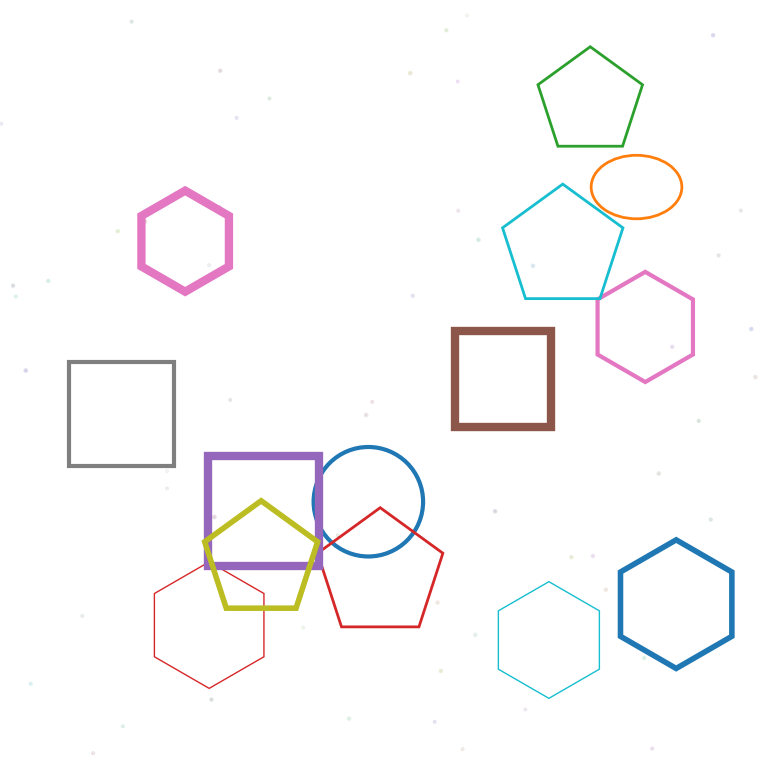[{"shape": "hexagon", "thickness": 2, "radius": 0.42, "center": [0.878, 0.215]}, {"shape": "circle", "thickness": 1.5, "radius": 0.36, "center": [0.478, 0.348]}, {"shape": "oval", "thickness": 1, "radius": 0.29, "center": [0.827, 0.757]}, {"shape": "pentagon", "thickness": 1, "radius": 0.36, "center": [0.767, 0.868]}, {"shape": "hexagon", "thickness": 0.5, "radius": 0.41, "center": [0.272, 0.188]}, {"shape": "pentagon", "thickness": 1, "radius": 0.43, "center": [0.494, 0.255]}, {"shape": "square", "thickness": 3, "radius": 0.36, "center": [0.342, 0.336]}, {"shape": "square", "thickness": 3, "radius": 0.31, "center": [0.653, 0.507]}, {"shape": "hexagon", "thickness": 3, "radius": 0.33, "center": [0.24, 0.687]}, {"shape": "hexagon", "thickness": 1.5, "radius": 0.36, "center": [0.838, 0.575]}, {"shape": "square", "thickness": 1.5, "radius": 0.34, "center": [0.158, 0.462]}, {"shape": "pentagon", "thickness": 2, "radius": 0.39, "center": [0.339, 0.273]}, {"shape": "pentagon", "thickness": 1, "radius": 0.41, "center": [0.731, 0.679]}, {"shape": "hexagon", "thickness": 0.5, "radius": 0.38, "center": [0.713, 0.169]}]